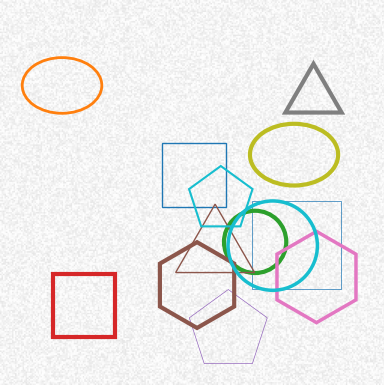[{"shape": "square", "thickness": 1, "radius": 0.42, "center": [0.504, 0.546]}, {"shape": "square", "thickness": 0.5, "radius": 0.57, "center": [0.77, 0.364]}, {"shape": "oval", "thickness": 2, "radius": 0.52, "center": [0.161, 0.778]}, {"shape": "circle", "thickness": 3, "radius": 0.4, "center": [0.663, 0.372]}, {"shape": "square", "thickness": 3, "radius": 0.4, "center": [0.219, 0.207]}, {"shape": "pentagon", "thickness": 0.5, "radius": 0.53, "center": [0.593, 0.142]}, {"shape": "triangle", "thickness": 1, "radius": 0.59, "center": [0.559, 0.351]}, {"shape": "hexagon", "thickness": 3, "radius": 0.56, "center": [0.512, 0.26]}, {"shape": "hexagon", "thickness": 2.5, "radius": 0.59, "center": [0.822, 0.281]}, {"shape": "triangle", "thickness": 3, "radius": 0.42, "center": [0.814, 0.75]}, {"shape": "oval", "thickness": 3, "radius": 0.57, "center": [0.764, 0.598]}, {"shape": "pentagon", "thickness": 1.5, "radius": 0.43, "center": [0.574, 0.482]}, {"shape": "circle", "thickness": 2.5, "radius": 0.58, "center": [0.708, 0.362]}]